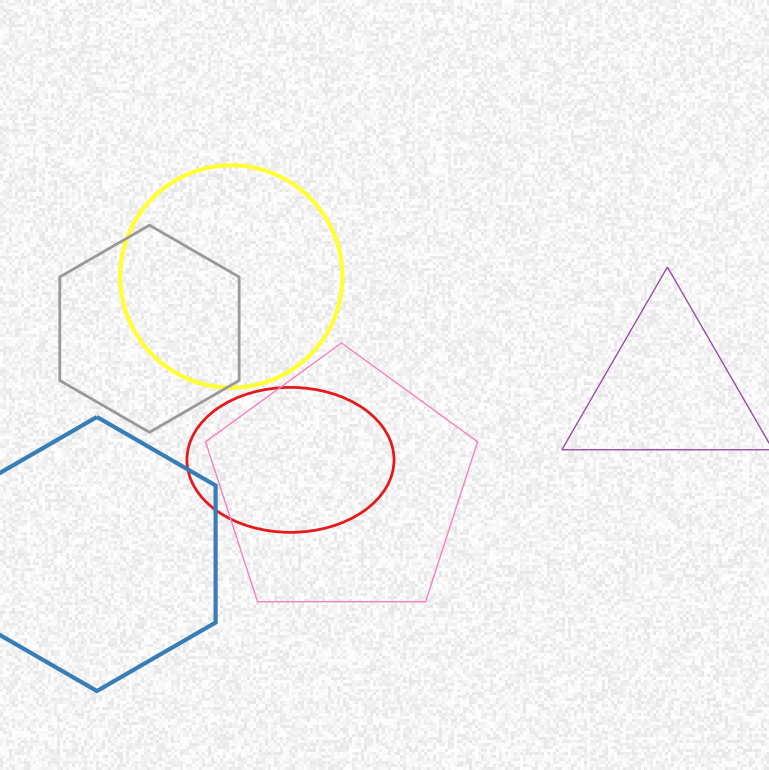[{"shape": "oval", "thickness": 1, "radius": 0.67, "center": [0.377, 0.403]}, {"shape": "hexagon", "thickness": 1.5, "radius": 0.89, "center": [0.126, 0.281]}, {"shape": "triangle", "thickness": 0.5, "radius": 0.79, "center": [0.867, 0.495]}, {"shape": "circle", "thickness": 1.5, "radius": 0.72, "center": [0.3, 0.641]}, {"shape": "pentagon", "thickness": 0.5, "radius": 0.93, "center": [0.444, 0.369]}, {"shape": "hexagon", "thickness": 1, "radius": 0.67, "center": [0.194, 0.573]}]